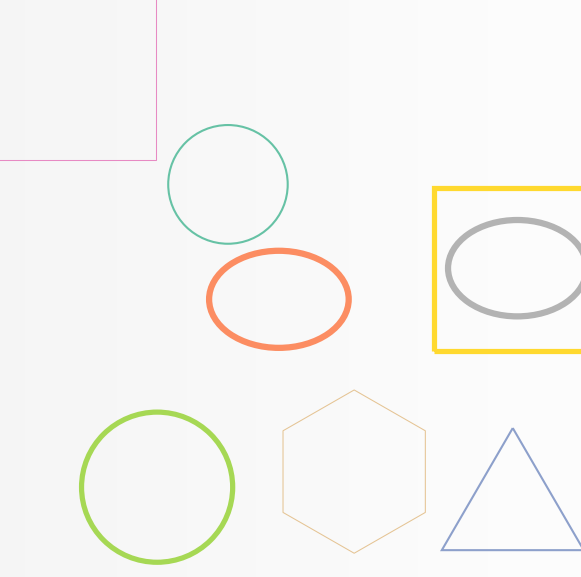[{"shape": "circle", "thickness": 1, "radius": 0.51, "center": [0.392, 0.68]}, {"shape": "oval", "thickness": 3, "radius": 0.6, "center": [0.48, 0.481]}, {"shape": "triangle", "thickness": 1, "radius": 0.7, "center": [0.882, 0.117]}, {"shape": "square", "thickness": 0.5, "radius": 0.75, "center": [0.119, 0.872]}, {"shape": "circle", "thickness": 2.5, "radius": 0.65, "center": [0.27, 0.156]}, {"shape": "square", "thickness": 2.5, "radius": 0.71, "center": [0.888, 0.533]}, {"shape": "hexagon", "thickness": 0.5, "radius": 0.71, "center": [0.609, 0.182]}, {"shape": "oval", "thickness": 3, "radius": 0.6, "center": [0.89, 0.535]}]